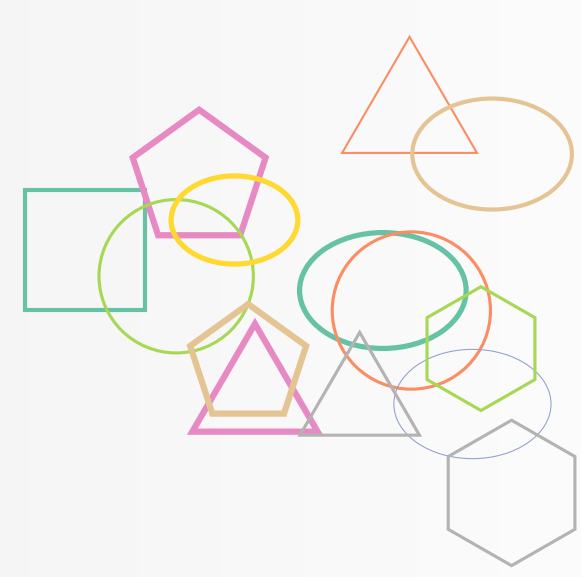[{"shape": "square", "thickness": 2, "radius": 0.52, "center": [0.147, 0.566]}, {"shape": "oval", "thickness": 2.5, "radius": 0.72, "center": [0.659, 0.496]}, {"shape": "triangle", "thickness": 1, "radius": 0.67, "center": [0.705, 0.801]}, {"shape": "circle", "thickness": 1.5, "radius": 0.68, "center": [0.708, 0.461]}, {"shape": "oval", "thickness": 0.5, "radius": 0.68, "center": [0.813, 0.3]}, {"shape": "pentagon", "thickness": 3, "radius": 0.6, "center": [0.343, 0.689]}, {"shape": "triangle", "thickness": 3, "radius": 0.62, "center": [0.439, 0.314]}, {"shape": "hexagon", "thickness": 1.5, "radius": 0.54, "center": [0.827, 0.395]}, {"shape": "circle", "thickness": 1.5, "radius": 0.66, "center": [0.303, 0.521]}, {"shape": "oval", "thickness": 2.5, "radius": 0.55, "center": [0.403, 0.618]}, {"shape": "pentagon", "thickness": 3, "radius": 0.52, "center": [0.427, 0.368]}, {"shape": "oval", "thickness": 2, "radius": 0.69, "center": [0.847, 0.732]}, {"shape": "triangle", "thickness": 1.5, "radius": 0.59, "center": [0.619, 0.305]}, {"shape": "hexagon", "thickness": 1.5, "radius": 0.63, "center": [0.88, 0.146]}]